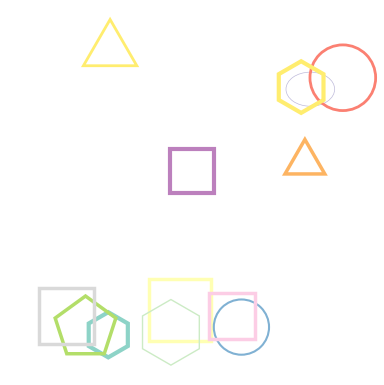[{"shape": "hexagon", "thickness": 3, "radius": 0.29, "center": [0.281, 0.13]}, {"shape": "square", "thickness": 2.5, "radius": 0.4, "center": [0.468, 0.194]}, {"shape": "oval", "thickness": 0.5, "radius": 0.32, "center": [0.806, 0.768]}, {"shape": "circle", "thickness": 2, "radius": 0.43, "center": [0.89, 0.798]}, {"shape": "circle", "thickness": 1.5, "radius": 0.36, "center": [0.627, 0.15]}, {"shape": "triangle", "thickness": 2.5, "radius": 0.3, "center": [0.792, 0.578]}, {"shape": "pentagon", "thickness": 2.5, "radius": 0.41, "center": [0.222, 0.148]}, {"shape": "square", "thickness": 2.5, "radius": 0.3, "center": [0.604, 0.178]}, {"shape": "square", "thickness": 2.5, "radius": 0.36, "center": [0.173, 0.179]}, {"shape": "square", "thickness": 3, "radius": 0.29, "center": [0.499, 0.556]}, {"shape": "hexagon", "thickness": 1, "radius": 0.43, "center": [0.444, 0.137]}, {"shape": "hexagon", "thickness": 3, "radius": 0.34, "center": [0.782, 0.774]}, {"shape": "triangle", "thickness": 2, "radius": 0.4, "center": [0.286, 0.869]}]